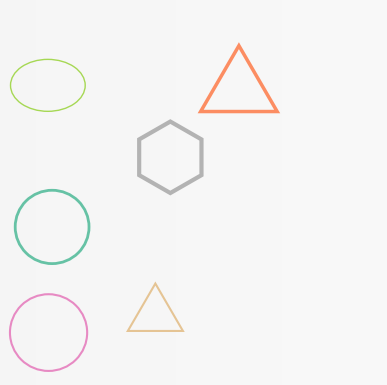[{"shape": "circle", "thickness": 2, "radius": 0.48, "center": [0.134, 0.411]}, {"shape": "triangle", "thickness": 2.5, "radius": 0.57, "center": [0.617, 0.767]}, {"shape": "circle", "thickness": 1.5, "radius": 0.5, "center": [0.125, 0.136]}, {"shape": "oval", "thickness": 1, "radius": 0.48, "center": [0.124, 0.778]}, {"shape": "triangle", "thickness": 1.5, "radius": 0.41, "center": [0.401, 0.181]}, {"shape": "hexagon", "thickness": 3, "radius": 0.46, "center": [0.44, 0.591]}]